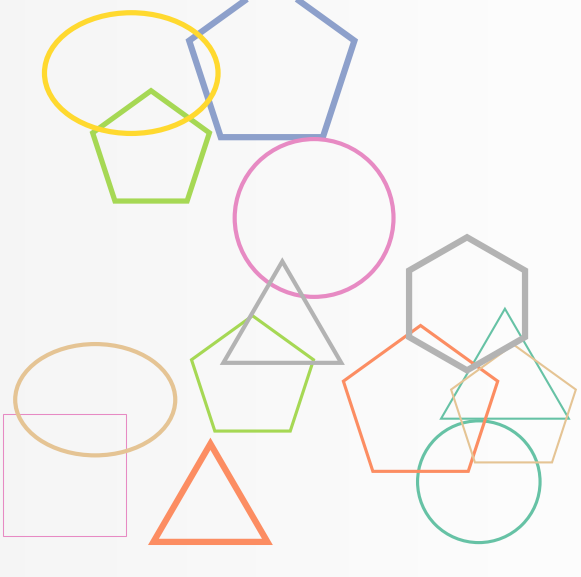[{"shape": "circle", "thickness": 1.5, "radius": 0.53, "center": [0.824, 0.165]}, {"shape": "triangle", "thickness": 1, "radius": 0.63, "center": [0.869, 0.338]}, {"shape": "triangle", "thickness": 3, "radius": 0.57, "center": [0.362, 0.117]}, {"shape": "pentagon", "thickness": 1.5, "radius": 0.7, "center": [0.724, 0.296]}, {"shape": "pentagon", "thickness": 3, "radius": 0.75, "center": [0.468, 0.882]}, {"shape": "square", "thickness": 0.5, "radius": 0.53, "center": [0.112, 0.176]}, {"shape": "circle", "thickness": 2, "radius": 0.68, "center": [0.54, 0.622]}, {"shape": "pentagon", "thickness": 2.5, "radius": 0.53, "center": [0.26, 0.736]}, {"shape": "pentagon", "thickness": 1.5, "radius": 0.55, "center": [0.434, 0.342]}, {"shape": "oval", "thickness": 2.5, "radius": 0.75, "center": [0.226, 0.873]}, {"shape": "pentagon", "thickness": 1, "radius": 0.56, "center": [0.883, 0.29]}, {"shape": "oval", "thickness": 2, "radius": 0.69, "center": [0.164, 0.307]}, {"shape": "hexagon", "thickness": 3, "radius": 0.58, "center": [0.804, 0.473]}, {"shape": "triangle", "thickness": 2, "radius": 0.59, "center": [0.486, 0.429]}]